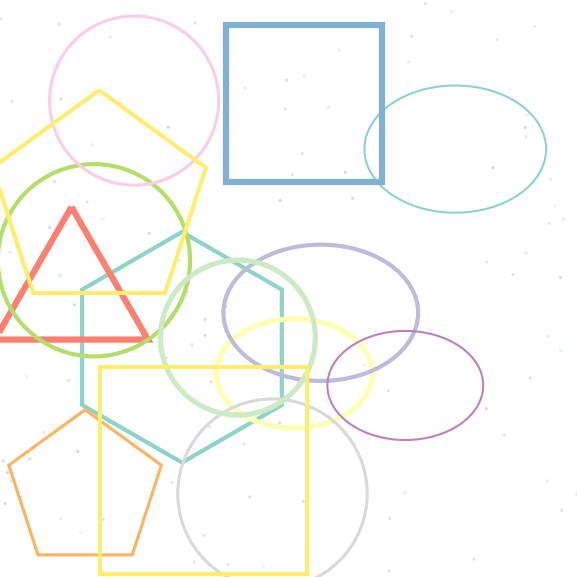[{"shape": "hexagon", "thickness": 2, "radius": 1.0, "center": [0.315, 0.398]}, {"shape": "oval", "thickness": 1, "radius": 0.79, "center": [0.788, 0.741]}, {"shape": "oval", "thickness": 2.5, "radius": 0.67, "center": [0.509, 0.352]}, {"shape": "oval", "thickness": 2, "radius": 0.84, "center": [0.555, 0.458]}, {"shape": "triangle", "thickness": 3, "radius": 0.77, "center": [0.124, 0.488]}, {"shape": "square", "thickness": 3, "radius": 0.68, "center": [0.527, 0.82]}, {"shape": "pentagon", "thickness": 1.5, "radius": 0.69, "center": [0.147, 0.151]}, {"shape": "circle", "thickness": 2, "radius": 0.83, "center": [0.163, 0.548]}, {"shape": "circle", "thickness": 1.5, "radius": 0.73, "center": [0.232, 0.825]}, {"shape": "circle", "thickness": 1.5, "radius": 0.82, "center": [0.472, 0.144]}, {"shape": "oval", "thickness": 1, "radius": 0.67, "center": [0.702, 0.332]}, {"shape": "circle", "thickness": 2.5, "radius": 0.67, "center": [0.412, 0.415]}, {"shape": "square", "thickness": 2, "radius": 0.9, "center": [0.352, 0.184]}, {"shape": "pentagon", "thickness": 2, "radius": 0.97, "center": [0.172, 0.649]}]